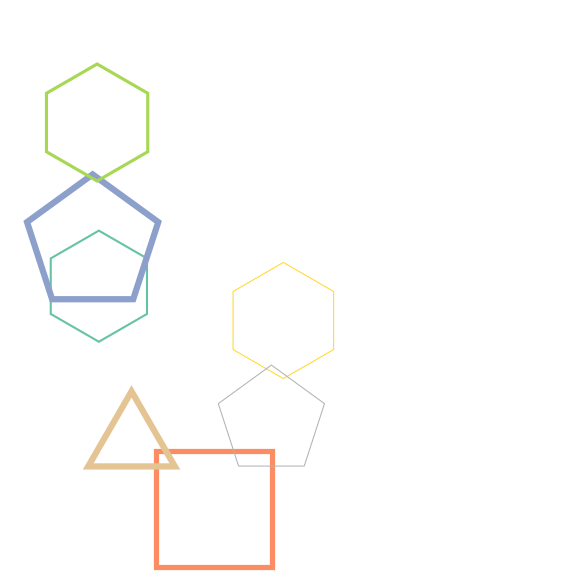[{"shape": "hexagon", "thickness": 1, "radius": 0.48, "center": [0.171, 0.504]}, {"shape": "square", "thickness": 2.5, "radius": 0.5, "center": [0.371, 0.118]}, {"shape": "pentagon", "thickness": 3, "radius": 0.6, "center": [0.16, 0.578]}, {"shape": "hexagon", "thickness": 1.5, "radius": 0.51, "center": [0.168, 0.787]}, {"shape": "hexagon", "thickness": 0.5, "radius": 0.5, "center": [0.491, 0.444]}, {"shape": "triangle", "thickness": 3, "radius": 0.43, "center": [0.228, 0.235]}, {"shape": "pentagon", "thickness": 0.5, "radius": 0.48, "center": [0.47, 0.27]}]